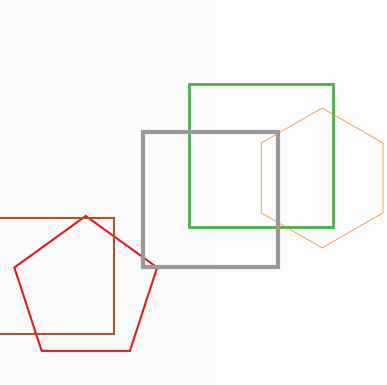[{"shape": "pentagon", "thickness": 1.5, "radius": 0.97, "center": [0.221, 0.245]}, {"shape": "square", "thickness": 2, "radius": 0.93, "center": [0.673, 0.596]}, {"shape": "hexagon", "thickness": 0.5, "radius": 0.91, "center": [0.831, 0.538]}, {"shape": "square", "thickness": 1.5, "radius": 0.75, "center": [0.144, 0.284]}, {"shape": "square", "thickness": 3, "radius": 0.87, "center": [0.543, 0.482]}]